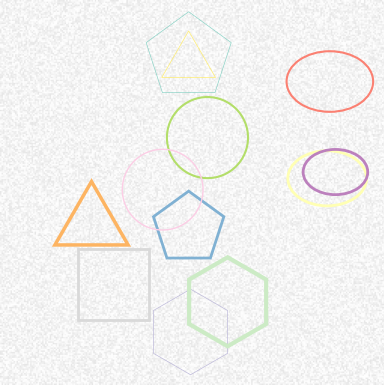[{"shape": "pentagon", "thickness": 0.5, "radius": 0.58, "center": [0.49, 0.853]}, {"shape": "oval", "thickness": 2, "radius": 0.51, "center": [0.85, 0.537]}, {"shape": "hexagon", "thickness": 0.5, "radius": 0.56, "center": [0.495, 0.138]}, {"shape": "oval", "thickness": 1.5, "radius": 0.56, "center": [0.857, 0.788]}, {"shape": "pentagon", "thickness": 2, "radius": 0.48, "center": [0.49, 0.407]}, {"shape": "triangle", "thickness": 2.5, "radius": 0.55, "center": [0.238, 0.419]}, {"shape": "circle", "thickness": 1.5, "radius": 0.53, "center": [0.539, 0.643]}, {"shape": "circle", "thickness": 1, "radius": 0.52, "center": [0.423, 0.507]}, {"shape": "square", "thickness": 2, "radius": 0.46, "center": [0.295, 0.261]}, {"shape": "oval", "thickness": 2, "radius": 0.42, "center": [0.871, 0.553]}, {"shape": "hexagon", "thickness": 3, "radius": 0.58, "center": [0.591, 0.216]}, {"shape": "triangle", "thickness": 0.5, "radius": 0.4, "center": [0.49, 0.839]}]